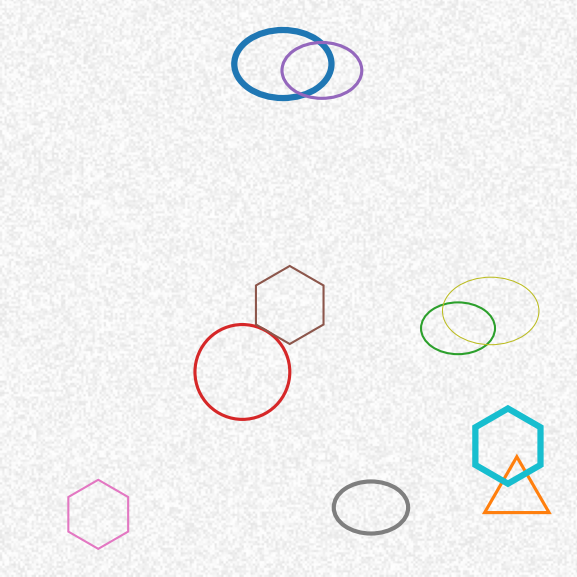[{"shape": "oval", "thickness": 3, "radius": 0.42, "center": [0.49, 0.888]}, {"shape": "triangle", "thickness": 1.5, "radius": 0.32, "center": [0.895, 0.144]}, {"shape": "oval", "thickness": 1, "radius": 0.32, "center": [0.793, 0.431]}, {"shape": "circle", "thickness": 1.5, "radius": 0.41, "center": [0.42, 0.355]}, {"shape": "oval", "thickness": 1.5, "radius": 0.35, "center": [0.557, 0.877]}, {"shape": "hexagon", "thickness": 1, "radius": 0.34, "center": [0.502, 0.471]}, {"shape": "hexagon", "thickness": 1, "radius": 0.3, "center": [0.17, 0.109]}, {"shape": "oval", "thickness": 2, "radius": 0.32, "center": [0.642, 0.12]}, {"shape": "oval", "thickness": 0.5, "radius": 0.42, "center": [0.85, 0.461]}, {"shape": "hexagon", "thickness": 3, "radius": 0.33, "center": [0.88, 0.227]}]